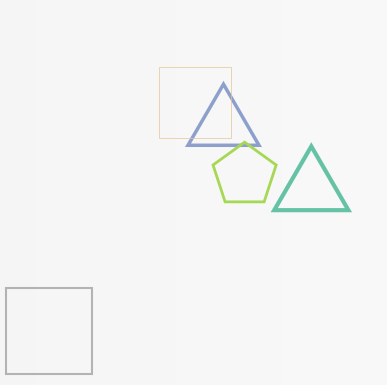[{"shape": "triangle", "thickness": 3, "radius": 0.55, "center": [0.803, 0.509]}, {"shape": "triangle", "thickness": 2.5, "radius": 0.53, "center": [0.577, 0.676]}, {"shape": "pentagon", "thickness": 2, "radius": 0.43, "center": [0.631, 0.545]}, {"shape": "square", "thickness": 0.5, "radius": 0.46, "center": [0.502, 0.733]}, {"shape": "square", "thickness": 1.5, "radius": 0.56, "center": [0.126, 0.141]}]